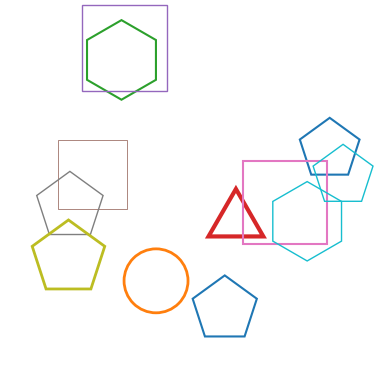[{"shape": "pentagon", "thickness": 1.5, "radius": 0.44, "center": [0.584, 0.197]}, {"shape": "pentagon", "thickness": 1.5, "radius": 0.41, "center": [0.856, 0.612]}, {"shape": "circle", "thickness": 2, "radius": 0.42, "center": [0.405, 0.271]}, {"shape": "hexagon", "thickness": 1.5, "radius": 0.52, "center": [0.316, 0.844]}, {"shape": "triangle", "thickness": 3, "radius": 0.41, "center": [0.613, 0.427]}, {"shape": "square", "thickness": 1, "radius": 0.56, "center": [0.323, 0.875]}, {"shape": "square", "thickness": 0.5, "radius": 0.45, "center": [0.24, 0.547]}, {"shape": "square", "thickness": 1.5, "radius": 0.54, "center": [0.74, 0.474]}, {"shape": "pentagon", "thickness": 1, "radius": 0.45, "center": [0.182, 0.464]}, {"shape": "pentagon", "thickness": 2, "radius": 0.5, "center": [0.178, 0.33]}, {"shape": "hexagon", "thickness": 1, "radius": 0.52, "center": [0.798, 0.425]}, {"shape": "pentagon", "thickness": 1, "radius": 0.41, "center": [0.891, 0.543]}]